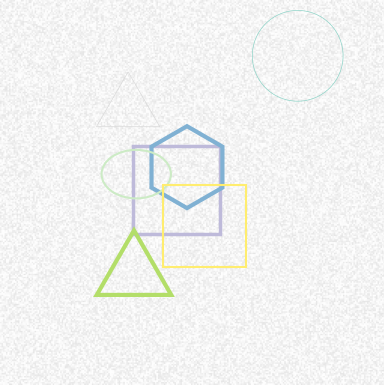[{"shape": "circle", "thickness": 0.5, "radius": 0.59, "center": [0.773, 0.855]}, {"shape": "square", "thickness": 2.5, "radius": 0.57, "center": [0.459, 0.505]}, {"shape": "hexagon", "thickness": 3, "radius": 0.53, "center": [0.486, 0.566]}, {"shape": "triangle", "thickness": 3, "radius": 0.56, "center": [0.348, 0.29]}, {"shape": "triangle", "thickness": 0.5, "radius": 0.47, "center": [0.333, 0.718]}, {"shape": "oval", "thickness": 1.5, "radius": 0.45, "center": [0.354, 0.548]}, {"shape": "square", "thickness": 1.5, "radius": 0.53, "center": [0.531, 0.413]}]